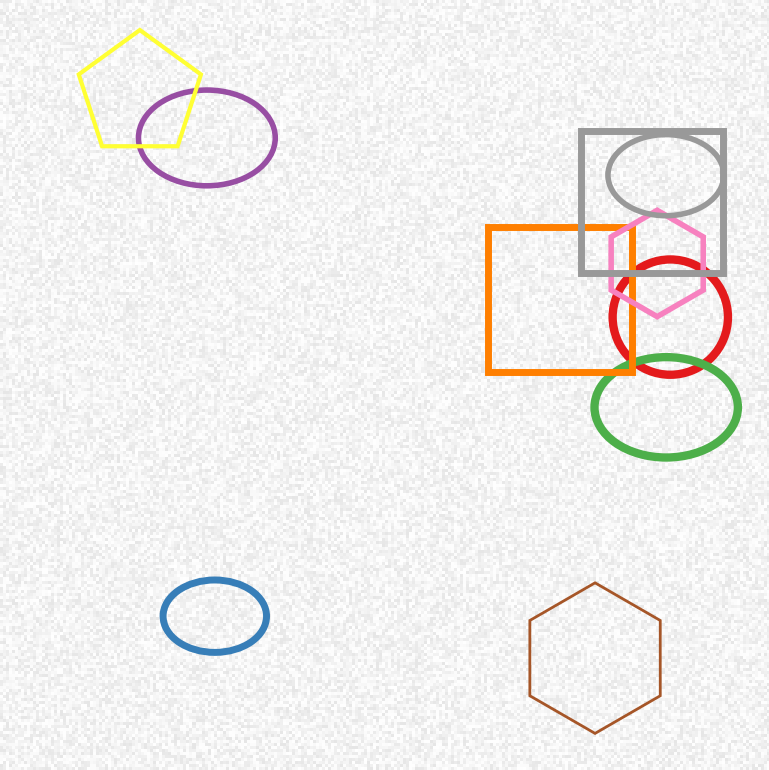[{"shape": "circle", "thickness": 3, "radius": 0.37, "center": [0.871, 0.588]}, {"shape": "oval", "thickness": 2.5, "radius": 0.34, "center": [0.279, 0.2]}, {"shape": "oval", "thickness": 3, "radius": 0.47, "center": [0.865, 0.471]}, {"shape": "oval", "thickness": 2, "radius": 0.44, "center": [0.269, 0.821]}, {"shape": "square", "thickness": 2.5, "radius": 0.47, "center": [0.727, 0.611]}, {"shape": "pentagon", "thickness": 1.5, "radius": 0.42, "center": [0.182, 0.878]}, {"shape": "hexagon", "thickness": 1, "radius": 0.49, "center": [0.773, 0.145]}, {"shape": "hexagon", "thickness": 2, "radius": 0.35, "center": [0.854, 0.658]}, {"shape": "square", "thickness": 2.5, "radius": 0.46, "center": [0.846, 0.738]}, {"shape": "oval", "thickness": 2, "radius": 0.38, "center": [0.865, 0.773]}]